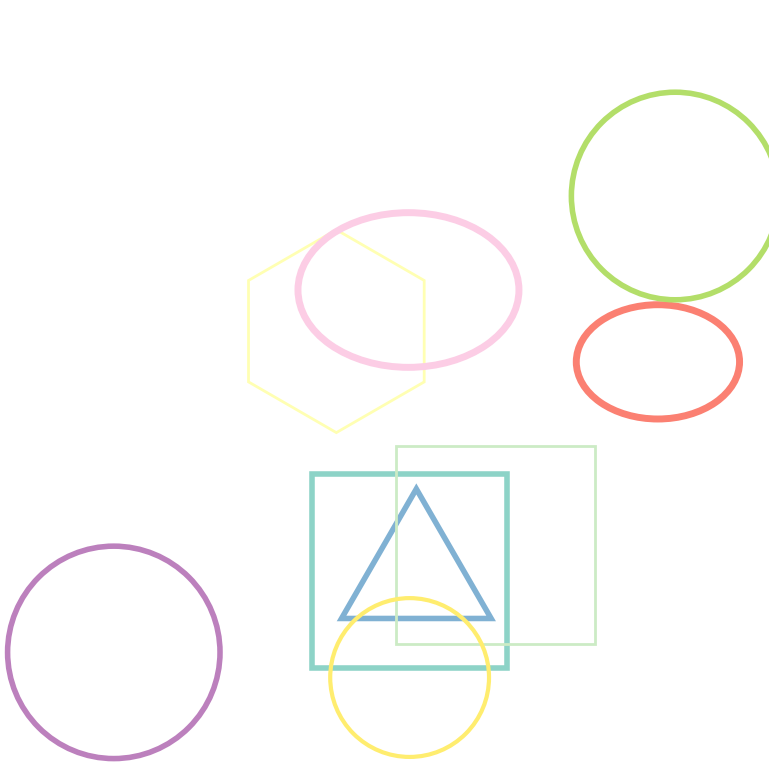[{"shape": "square", "thickness": 2, "radius": 0.63, "center": [0.532, 0.258]}, {"shape": "hexagon", "thickness": 1, "radius": 0.66, "center": [0.437, 0.57]}, {"shape": "oval", "thickness": 2.5, "radius": 0.53, "center": [0.854, 0.53]}, {"shape": "triangle", "thickness": 2, "radius": 0.56, "center": [0.541, 0.253]}, {"shape": "circle", "thickness": 2, "radius": 0.67, "center": [0.877, 0.745]}, {"shape": "oval", "thickness": 2.5, "radius": 0.72, "center": [0.53, 0.623]}, {"shape": "circle", "thickness": 2, "radius": 0.69, "center": [0.148, 0.153]}, {"shape": "square", "thickness": 1, "radius": 0.65, "center": [0.644, 0.292]}, {"shape": "circle", "thickness": 1.5, "radius": 0.52, "center": [0.532, 0.12]}]